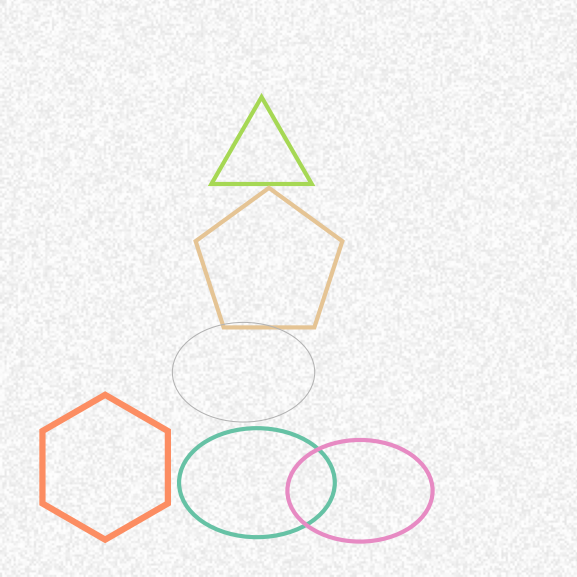[{"shape": "oval", "thickness": 2, "radius": 0.67, "center": [0.445, 0.163]}, {"shape": "hexagon", "thickness": 3, "radius": 0.63, "center": [0.182, 0.19]}, {"shape": "oval", "thickness": 2, "radius": 0.63, "center": [0.623, 0.149]}, {"shape": "triangle", "thickness": 2, "radius": 0.5, "center": [0.453, 0.731]}, {"shape": "pentagon", "thickness": 2, "radius": 0.67, "center": [0.466, 0.54]}, {"shape": "oval", "thickness": 0.5, "radius": 0.62, "center": [0.422, 0.355]}]